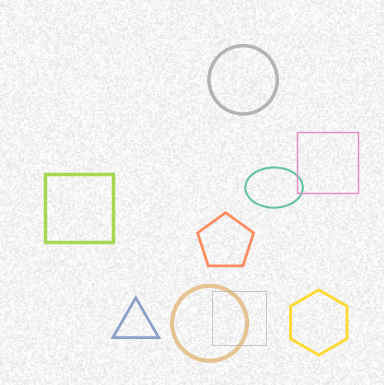[{"shape": "oval", "thickness": 1.5, "radius": 0.37, "center": [0.712, 0.513]}, {"shape": "pentagon", "thickness": 2, "radius": 0.38, "center": [0.586, 0.371]}, {"shape": "triangle", "thickness": 2, "radius": 0.34, "center": [0.353, 0.157]}, {"shape": "square", "thickness": 1, "radius": 0.4, "center": [0.852, 0.578]}, {"shape": "square", "thickness": 2.5, "radius": 0.44, "center": [0.205, 0.46]}, {"shape": "hexagon", "thickness": 2, "radius": 0.42, "center": [0.828, 0.162]}, {"shape": "circle", "thickness": 3, "radius": 0.49, "center": [0.544, 0.16]}, {"shape": "square", "thickness": 0.5, "radius": 0.35, "center": [0.62, 0.173]}, {"shape": "circle", "thickness": 2.5, "radius": 0.44, "center": [0.632, 0.793]}]